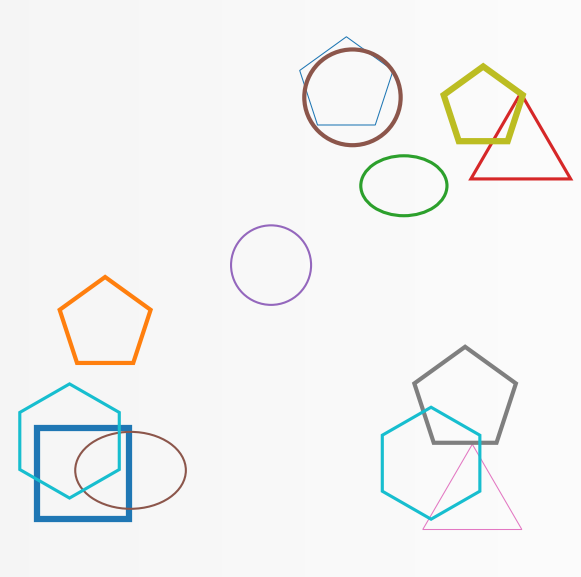[{"shape": "pentagon", "thickness": 0.5, "radius": 0.42, "center": [0.596, 0.851]}, {"shape": "square", "thickness": 3, "radius": 0.39, "center": [0.143, 0.179]}, {"shape": "pentagon", "thickness": 2, "radius": 0.41, "center": [0.181, 0.437]}, {"shape": "oval", "thickness": 1.5, "radius": 0.37, "center": [0.695, 0.677]}, {"shape": "triangle", "thickness": 1.5, "radius": 0.5, "center": [0.896, 0.739]}, {"shape": "circle", "thickness": 1, "radius": 0.34, "center": [0.466, 0.54]}, {"shape": "circle", "thickness": 2, "radius": 0.41, "center": [0.606, 0.831]}, {"shape": "oval", "thickness": 1, "radius": 0.48, "center": [0.225, 0.185]}, {"shape": "triangle", "thickness": 0.5, "radius": 0.49, "center": [0.813, 0.131]}, {"shape": "pentagon", "thickness": 2, "radius": 0.46, "center": [0.8, 0.307]}, {"shape": "pentagon", "thickness": 3, "radius": 0.36, "center": [0.831, 0.813]}, {"shape": "hexagon", "thickness": 1.5, "radius": 0.48, "center": [0.742, 0.197]}, {"shape": "hexagon", "thickness": 1.5, "radius": 0.49, "center": [0.12, 0.236]}]